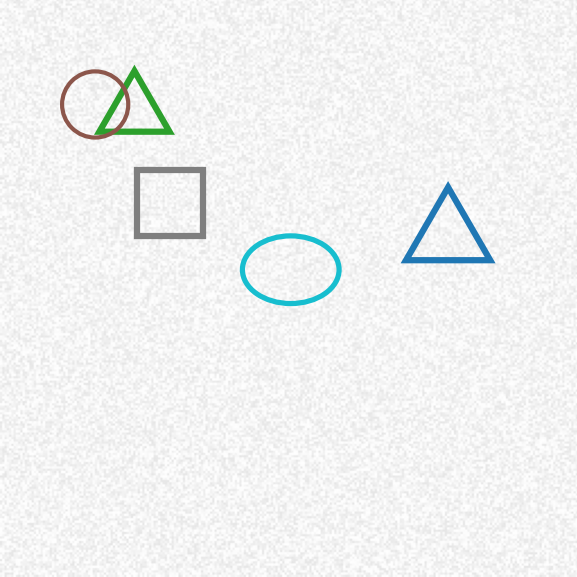[{"shape": "triangle", "thickness": 3, "radius": 0.42, "center": [0.776, 0.591]}, {"shape": "triangle", "thickness": 3, "radius": 0.35, "center": [0.233, 0.806]}, {"shape": "circle", "thickness": 2, "radius": 0.29, "center": [0.165, 0.818]}, {"shape": "square", "thickness": 3, "radius": 0.29, "center": [0.295, 0.648]}, {"shape": "oval", "thickness": 2.5, "radius": 0.42, "center": [0.503, 0.532]}]